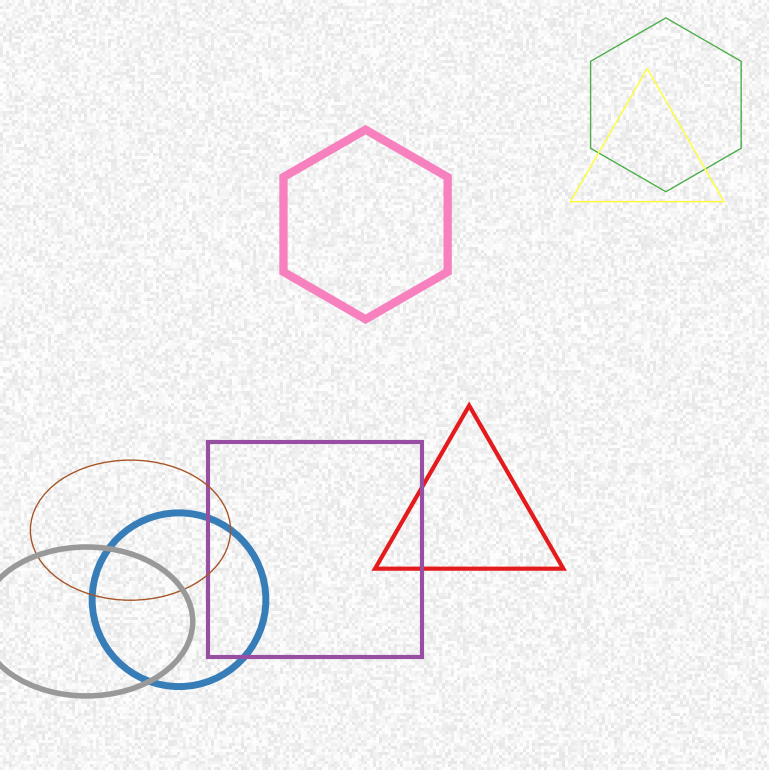[{"shape": "triangle", "thickness": 1.5, "radius": 0.71, "center": [0.609, 0.332]}, {"shape": "circle", "thickness": 2.5, "radius": 0.56, "center": [0.232, 0.221]}, {"shape": "hexagon", "thickness": 0.5, "radius": 0.56, "center": [0.865, 0.864]}, {"shape": "square", "thickness": 1.5, "radius": 0.7, "center": [0.409, 0.287]}, {"shape": "triangle", "thickness": 0.5, "radius": 0.58, "center": [0.841, 0.796]}, {"shape": "oval", "thickness": 0.5, "radius": 0.65, "center": [0.169, 0.311]}, {"shape": "hexagon", "thickness": 3, "radius": 0.62, "center": [0.475, 0.708]}, {"shape": "oval", "thickness": 2, "radius": 0.69, "center": [0.112, 0.193]}]